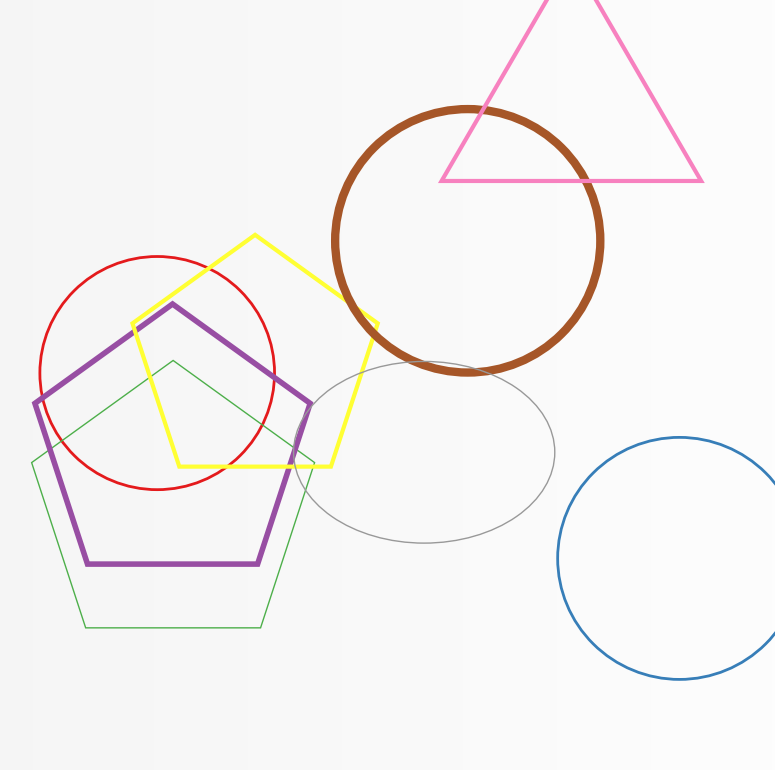[{"shape": "circle", "thickness": 1, "radius": 0.76, "center": [0.203, 0.515]}, {"shape": "circle", "thickness": 1, "radius": 0.79, "center": [0.877, 0.275]}, {"shape": "pentagon", "thickness": 0.5, "radius": 0.96, "center": [0.223, 0.34]}, {"shape": "pentagon", "thickness": 2, "radius": 0.93, "center": [0.223, 0.418]}, {"shape": "pentagon", "thickness": 1.5, "radius": 0.83, "center": [0.329, 0.529]}, {"shape": "circle", "thickness": 3, "radius": 0.86, "center": [0.604, 0.687]}, {"shape": "triangle", "thickness": 1.5, "radius": 0.97, "center": [0.737, 0.862]}, {"shape": "oval", "thickness": 0.5, "radius": 0.84, "center": [0.547, 0.413]}]